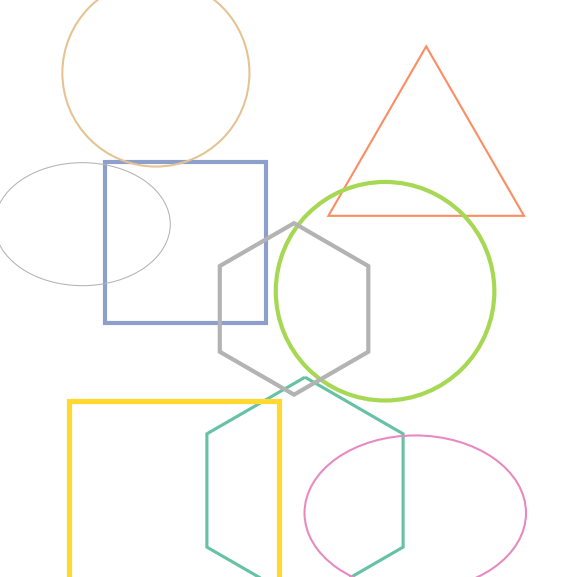[{"shape": "hexagon", "thickness": 1.5, "radius": 0.98, "center": [0.528, 0.15]}, {"shape": "triangle", "thickness": 1, "radius": 0.98, "center": [0.738, 0.723]}, {"shape": "square", "thickness": 2, "radius": 0.7, "center": [0.321, 0.579]}, {"shape": "oval", "thickness": 1, "radius": 0.96, "center": [0.719, 0.111]}, {"shape": "circle", "thickness": 2, "radius": 0.95, "center": [0.667, 0.495]}, {"shape": "square", "thickness": 2.5, "radius": 0.91, "center": [0.301, 0.122]}, {"shape": "circle", "thickness": 1, "radius": 0.81, "center": [0.27, 0.873]}, {"shape": "hexagon", "thickness": 2, "radius": 0.74, "center": [0.509, 0.464]}, {"shape": "oval", "thickness": 0.5, "radius": 0.76, "center": [0.143, 0.611]}]